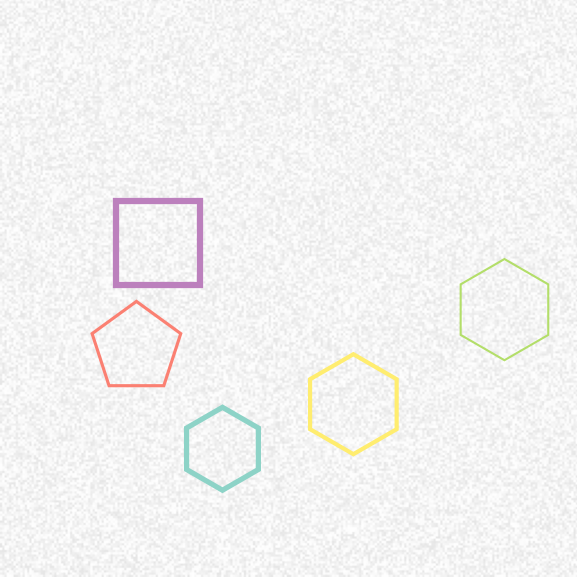[{"shape": "hexagon", "thickness": 2.5, "radius": 0.36, "center": [0.385, 0.222]}, {"shape": "pentagon", "thickness": 1.5, "radius": 0.4, "center": [0.236, 0.397]}, {"shape": "hexagon", "thickness": 1, "radius": 0.44, "center": [0.874, 0.463]}, {"shape": "square", "thickness": 3, "radius": 0.36, "center": [0.274, 0.579]}, {"shape": "hexagon", "thickness": 2, "radius": 0.43, "center": [0.612, 0.299]}]